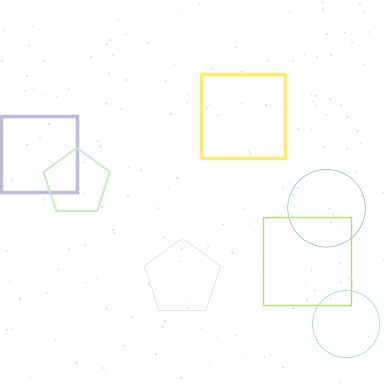[{"shape": "circle", "thickness": 0.5, "radius": 0.44, "center": [0.899, 0.158]}, {"shape": "square", "thickness": 2.5, "radius": 0.49, "center": [0.102, 0.601]}, {"shape": "circle", "thickness": 0.5, "radius": 0.5, "center": [0.848, 0.459]}, {"shape": "square", "thickness": 1, "radius": 0.57, "center": [0.798, 0.322]}, {"shape": "pentagon", "thickness": 0.5, "radius": 0.52, "center": [0.474, 0.277]}, {"shape": "pentagon", "thickness": 1.5, "radius": 0.45, "center": [0.199, 0.525]}, {"shape": "square", "thickness": 2.5, "radius": 0.55, "center": [0.63, 0.7]}]